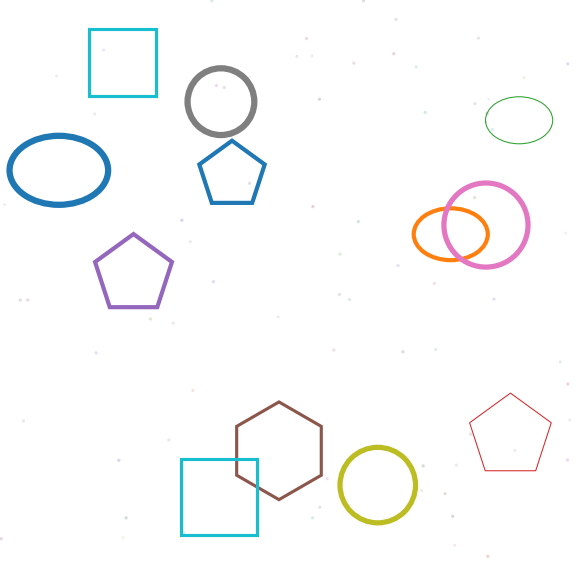[{"shape": "oval", "thickness": 3, "radius": 0.43, "center": [0.102, 0.704]}, {"shape": "pentagon", "thickness": 2, "radius": 0.3, "center": [0.402, 0.696]}, {"shape": "oval", "thickness": 2, "radius": 0.32, "center": [0.781, 0.594]}, {"shape": "oval", "thickness": 0.5, "radius": 0.29, "center": [0.899, 0.791]}, {"shape": "pentagon", "thickness": 0.5, "radius": 0.37, "center": [0.884, 0.244]}, {"shape": "pentagon", "thickness": 2, "radius": 0.35, "center": [0.231, 0.524]}, {"shape": "hexagon", "thickness": 1.5, "radius": 0.42, "center": [0.483, 0.219]}, {"shape": "circle", "thickness": 2.5, "radius": 0.36, "center": [0.841, 0.609]}, {"shape": "circle", "thickness": 3, "radius": 0.29, "center": [0.383, 0.823]}, {"shape": "circle", "thickness": 2.5, "radius": 0.33, "center": [0.654, 0.159]}, {"shape": "square", "thickness": 1.5, "radius": 0.29, "center": [0.212, 0.891]}, {"shape": "square", "thickness": 1.5, "radius": 0.33, "center": [0.379, 0.139]}]